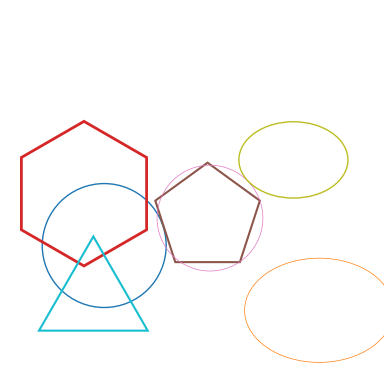[{"shape": "circle", "thickness": 1, "radius": 0.8, "center": [0.271, 0.362]}, {"shape": "oval", "thickness": 0.5, "radius": 0.97, "center": [0.829, 0.194]}, {"shape": "hexagon", "thickness": 2, "radius": 0.94, "center": [0.218, 0.497]}, {"shape": "pentagon", "thickness": 1.5, "radius": 0.71, "center": [0.539, 0.435]}, {"shape": "circle", "thickness": 0.5, "radius": 0.69, "center": [0.545, 0.433]}, {"shape": "oval", "thickness": 1, "radius": 0.71, "center": [0.762, 0.585]}, {"shape": "triangle", "thickness": 1.5, "radius": 0.82, "center": [0.242, 0.223]}]